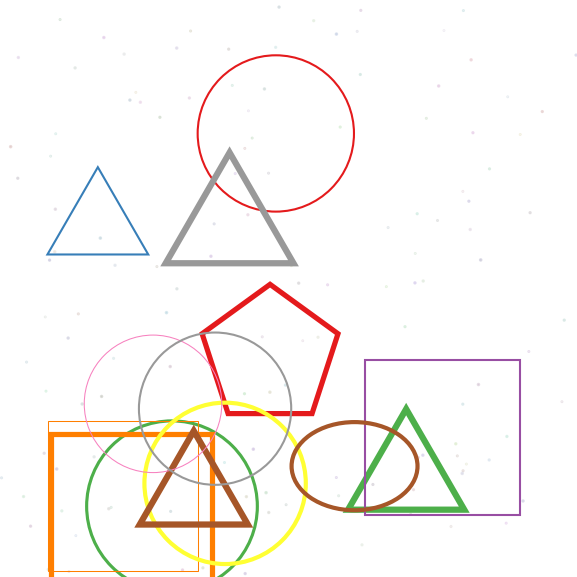[{"shape": "pentagon", "thickness": 2.5, "radius": 0.62, "center": [0.468, 0.383]}, {"shape": "circle", "thickness": 1, "radius": 0.68, "center": [0.478, 0.768]}, {"shape": "triangle", "thickness": 1, "radius": 0.5, "center": [0.169, 0.609]}, {"shape": "triangle", "thickness": 3, "radius": 0.58, "center": [0.703, 0.175]}, {"shape": "circle", "thickness": 1.5, "radius": 0.74, "center": [0.298, 0.123]}, {"shape": "square", "thickness": 1, "radius": 0.67, "center": [0.766, 0.242]}, {"shape": "square", "thickness": 0.5, "radius": 0.65, "center": [0.213, 0.14]}, {"shape": "square", "thickness": 2.5, "radius": 0.7, "center": [0.228, 0.109]}, {"shape": "circle", "thickness": 2, "radius": 0.7, "center": [0.39, 0.162]}, {"shape": "oval", "thickness": 2, "radius": 0.55, "center": [0.614, 0.192]}, {"shape": "triangle", "thickness": 3, "radius": 0.54, "center": [0.336, 0.145]}, {"shape": "circle", "thickness": 0.5, "radius": 0.6, "center": [0.265, 0.3]}, {"shape": "triangle", "thickness": 3, "radius": 0.64, "center": [0.398, 0.607]}, {"shape": "circle", "thickness": 1, "radius": 0.66, "center": [0.372, 0.291]}]